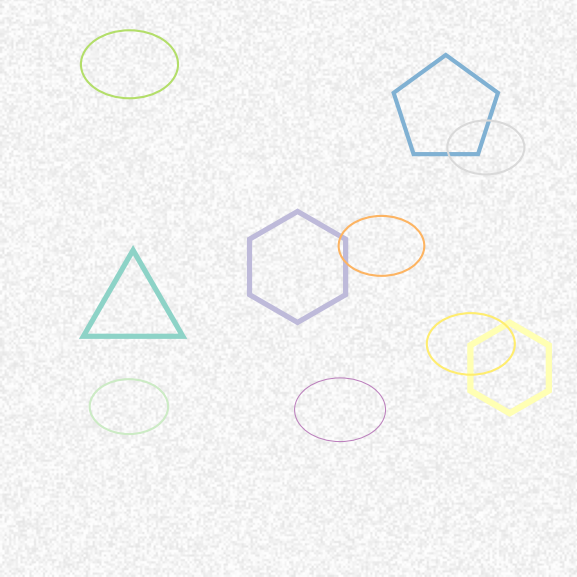[{"shape": "triangle", "thickness": 2.5, "radius": 0.5, "center": [0.23, 0.467]}, {"shape": "hexagon", "thickness": 3, "radius": 0.39, "center": [0.882, 0.362]}, {"shape": "hexagon", "thickness": 2.5, "radius": 0.48, "center": [0.515, 0.537]}, {"shape": "pentagon", "thickness": 2, "radius": 0.47, "center": [0.772, 0.809]}, {"shape": "oval", "thickness": 1, "radius": 0.37, "center": [0.661, 0.573]}, {"shape": "oval", "thickness": 1, "radius": 0.42, "center": [0.224, 0.888]}, {"shape": "oval", "thickness": 1, "radius": 0.33, "center": [0.841, 0.744]}, {"shape": "oval", "thickness": 0.5, "radius": 0.39, "center": [0.589, 0.29]}, {"shape": "oval", "thickness": 1, "radius": 0.34, "center": [0.223, 0.295]}, {"shape": "oval", "thickness": 1, "radius": 0.38, "center": [0.815, 0.404]}]